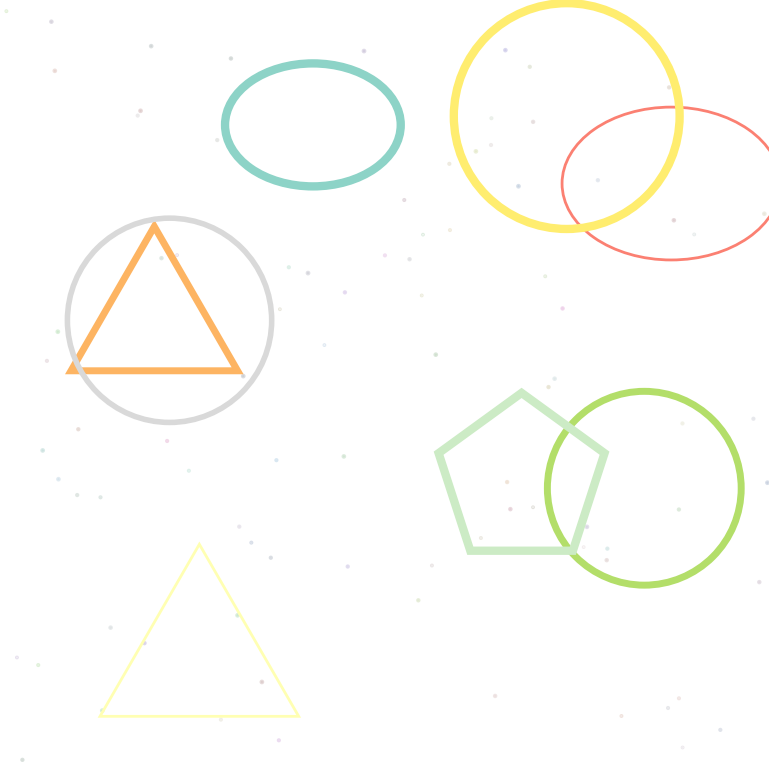[{"shape": "oval", "thickness": 3, "radius": 0.57, "center": [0.406, 0.838]}, {"shape": "triangle", "thickness": 1, "radius": 0.74, "center": [0.259, 0.144]}, {"shape": "oval", "thickness": 1, "radius": 0.71, "center": [0.872, 0.762]}, {"shape": "triangle", "thickness": 2.5, "radius": 0.62, "center": [0.2, 0.581]}, {"shape": "circle", "thickness": 2.5, "radius": 0.63, "center": [0.837, 0.366]}, {"shape": "circle", "thickness": 2, "radius": 0.66, "center": [0.22, 0.584]}, {"shape": "pentagon", "thickness": 3, "radius": 0.57, "center": [0.677, 0.376]}, {"shape": "circle", "thickness": 3, "radius": 0.73, "center": [0.736, 0.849]}]